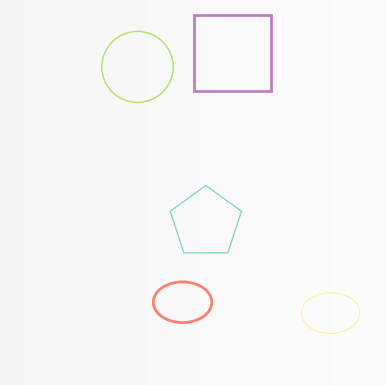[{"shape": "pentagon", "thickness": 1, "radius": 0.48, "center": [0.531, 0.421]}, {"shape": "oval", "thickness": 2, "radius": 0.38, "center": [0.471, 0.215]}, {"shape": "circle", "thickness": 1, "radius": 0.46, "center": [0.355, 0.826]}, {"shape": "square", "thickness": 2, "radius": 0.5, "center": [0.6, 0.862]}, {"shape": "oval", "thickness": 0.5, "radius": 0.38, "center": [0.853, 0.187]}]